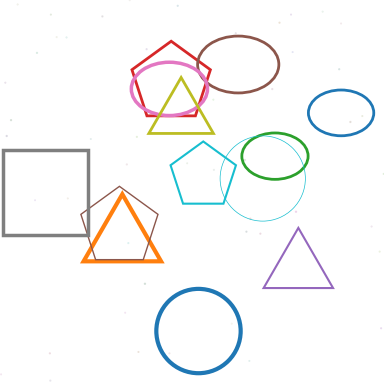[{"shape": "circle", "thickness": 3, "radius": 0.55, "center": [0.516, 0.14]}, {"shape": "oval", "thickness": 2, "radius": 0.42, "center": [0.886, 0.707]}, {"shape": "triangle", "thickness": 3, "radius": 0.58, "center": [0.318, 0.379]}, {"shape": "oval", "thickness": 2, "radius": 0.43, "center": [0.714, 0.594]}, {"shape": "pentagon", "thickness": 2, "radius": 0.54, "center": [0.445, 0.786]}, {"shape": "triangle", "thickness": 1.5, "radius": 0.52, "center": [0.775, 0.304]}, {"shape": "pentagon", "thickness": 1, "radius": 0.53, "center": [0.31, 0.411]}, {"shape": "oval", "thickness": 2, "radius": 0.53, "center": [0.619, 0.832]}, {"shape": "oval", "thickness": 2.5, "radius": 0.49, "center": [0.44, 0.769]}, {"shape": "square", "thickness": 2.5, "radius": 0.55, "center": [0.118, 0.5]}, {"shape": "triangle", "thickness": 2, "radius": 0.48, "center": [0.47, 0.702]}, {"shape": "pentagon", "thickness": 1.5, "radius": 0.45, "center": [0.528, 0.543]}, {"shape": "circle", "thickness": 0.5, "radius": 0.55, "center": [0.682, 0.536]}]